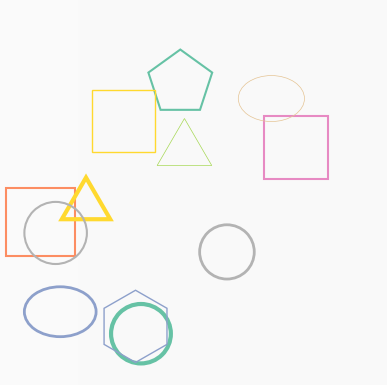[{"shape": "circle", "thickness": 3, "radius": 0.39, "center": [0.364, 0.133]}, {"shape": "pentagon", "thickness": 1.5, "radius": 0.43, "center": [0.465, 0.785]}, {"shape": "square", "thickness": 1.5, "radius": 0.44, "center": [0.105, 0.423]}, {"shape": "oval", "thickness": 2, "radius": 0.46, "center": [0.155, 0.19]}, {"shape": "hexagon", "thickness": 1, "radius": 0.47, "center": [0.35, 0.152]}, {"shape": "square", "thickness": 1.5, "radius": 0.41, "center": [0.763, 0.617]}, {"shape": "triangle", "thickness": 0.5, "radius": 0.41, "center": [0.476, 0.611]}, {"shape": "triangle", "thickness": 3, "radius": 0.36, "center": [0.222, 0.467]}, {"shape": "square", "thickness": 1, "radius": 0.41, "center": [0.319, 0.686]}, {"shape": "oval", "thickness": 0.5, "radius": 0.43, "center": [0.7, 0.744]}, {"shape": "circle", "thickness": 1.5, "radius": 0.4, "center": [0.144, 0.395]}, {"shape": "circle", "thickness": 2, "radius": 0.35, "center": [0.586, 0.346]}]